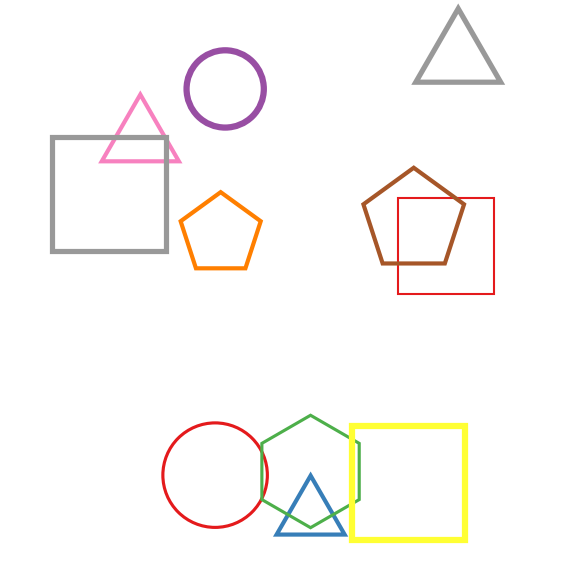[{"shape": "square", "thickness": 1, "radius": 0.42, "center": [0.773, 0.573]}, {"shape": "circle", "thickness": 1.5, "radius": 0.45, "center": [0.372, 0.176]}, {"shape": "triangle", "thickness": 2, "radius": 0.34, "center": [0.538, 0.107]}, {"shape": "hexagon", "thickness": 1.5, "radius": 0.49, "center": [0.538, 0.183]}, {"shape": "circle", "thickness": 3, "radius": 0.33, "center": [0.39, 0.845]}, {"shape": "pentagon", "thickness": 2, "radius": 0.36, "center": [0.382, 0.594]}, {"shape": "square", "thickness": 3, "radius": 0.49, "center": [0.707, 0.162]}, {"shape": "pentagon", "thickness": 2, "radius": 0.46, "center": [0.716, 0.617]}, {"shape": "triangle", "thickness": 2, "radius": 0.39, "center": [0.243, 0.758]}, {"shape": "square", "thickness": 2.5, "radius": 0.49, "center": [0.189, 0.663]}, {"shape": "triangle", "thickness": 2.5, "radius": 0.42, "center": [0.793, 0.899]}]